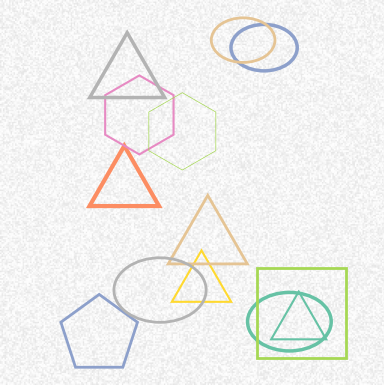[{"shape": "triangle", "thickness": 1.5, "radius": 0.41, "center": [0.776, 0.16]}, {"shape": "oval", "thickness": 2.5, "radius": 0.54, "center": [0.752, 0.164]}, {"shape": "triangle", "thickness": 3, "radius": 0.52, "center": [0.323, 0.517]}, {"shape": "pentagon", "thickness": 2, "radius": 0.52, "center": [0.258, 0.131]}, {"shape": "oval", "thickness": 2.5, "radius": 0.43, "center": [0.686, 0.876]}, {"shape": "hexagon", "thickness": 1.5, "radius": 0.51, "center": [0.362, 0.702]}, {"shape": "square", "thickness": 2, "radius": 0.58, "center": [0.784, 0.187]}, {"shape": "hexagon", "thickness": 0.5, "radius": 0.5, "center": [0.474, 0.659]}, {"shape": "triangle", "thickness": 1.5, "radius": 0.45, "center": [0.523, 0.261]}, {"shape": "triangle", "thickness": 2, "radius": 0.59, "center": [0.54, 0.374]}, {"shape": "oval", "thickness": 2, "radius": 0.41, "center": [0.632, 0.896]}, {"shape": "oval", "thickness": 2, "radius": 0.6, "center": [0.416, 0.247]}, {"shape": "triangle", "thickness": 2.5, "radius": 0.56, "center": [0.33, 0.803]}]